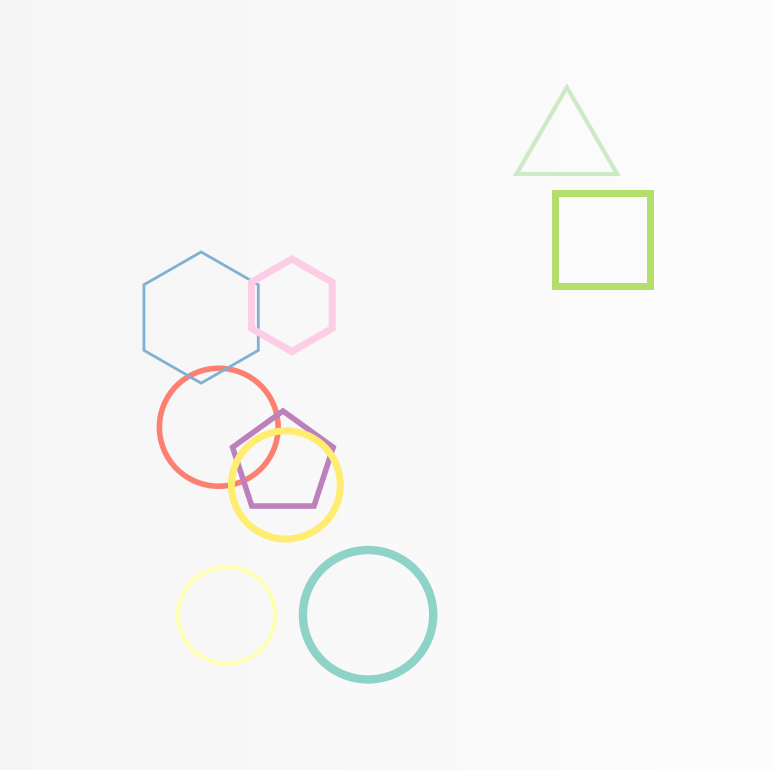[{"shape": "circle", "thickness": 3, "radius": 0.42, "center": [0.475, 0.202]}, {"shape": "circle", "thickness": 1.5, "radius": 0.31, "center": [0.292, 0.201]}, {"shape": "circle", "thickness": 2, "radius": 0.38, "center": [0.282, 0.445]}, {"shape": "hexagon", "thickness": 1, "radius": 0.43, "center": [0.26, 0.588]}, {"shape": "square", "thickness": 2.5, "radius": 0.3, "center": [0.777, 0.689]}, {"shape": "hexagon", "thickness": 2.5, "radius": 0.3, "center": [0.377, 0.604]}, {"shape": "pentagon", "thickness": 2, "radius": 0.34, "center": [0.365, 0.398]}, {"shape": "triangle", "thickness": 1.5, "radius": 0.38, "center": [0.731, 0.812]}, {"shape": "circle", "thickness": 2.5, "radius": 0.35, "center": [0.369, 0.37]}]